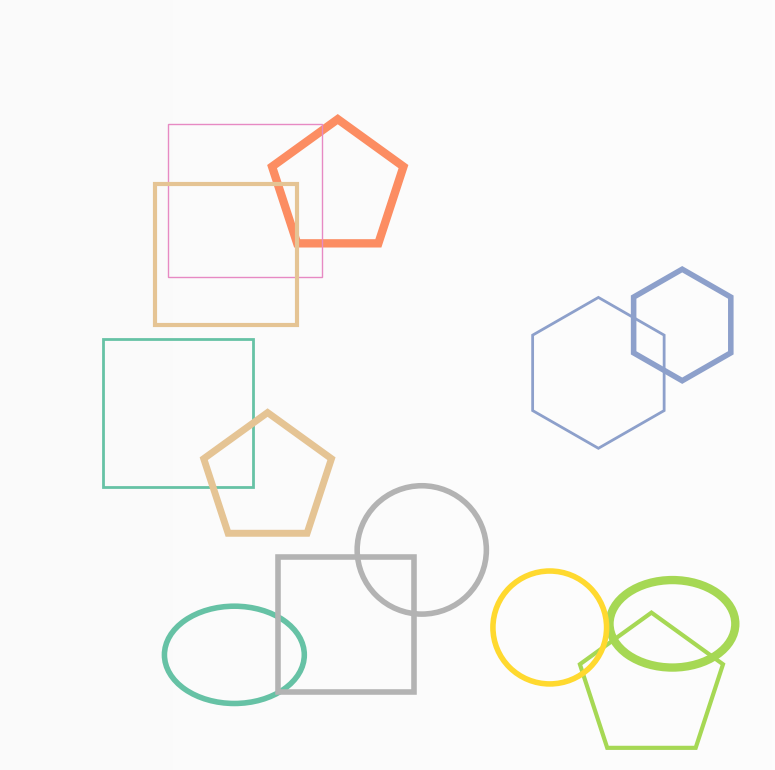[{"shape": "square", "thickness": 1, "radius": 0.48, "center": [0.229, 0.464]}, {"shape": "oval", "thickness": 2, "radius": 0.45, "center": [0.302, 0.15]}, {"shape": "pentagon", "thickness": 3, "radius": 0.45, "center": [0.436, 0.756]}, {"shape": "hexagon", "thickness": 1, "radius": 0.49, "center": [0.772, 0.516]}, {"shape": "hexagon", "thickness": 2, "radius": 0.36, "center": [0.88, 0.578]}, {"shape": "square", "thickness": 0.5, "radius": 0.5, "center": [0.316, 0.739]}, {"shape": "pentagon", "thickness": 1.5, "radius": 0.49, "center": [0.841, 0.107]}, {"shape": "oval", "thickness": 3, "radius": 0.41, "center": [0.868, 0.19]}, {"shape": "circle", "thickness": 2, "radius": 0.37, "center": [0.709, 0.185]}, {"shape": "pentagon", "thickness": 2.5, "radius": 0.43, "center": [0.345, 0.378]}, {"shape": "square", "thickness": 1.5, "radius": 0.46, "center": [0.292, 0.669]}, {"shape": "square", "thickness": 2, "radius": 0.44, "center": [0.446, 0.189]}, {"shape": "circle", "thickness": 2, "radius": 0.42, "center": [0.544, 0.286]}]